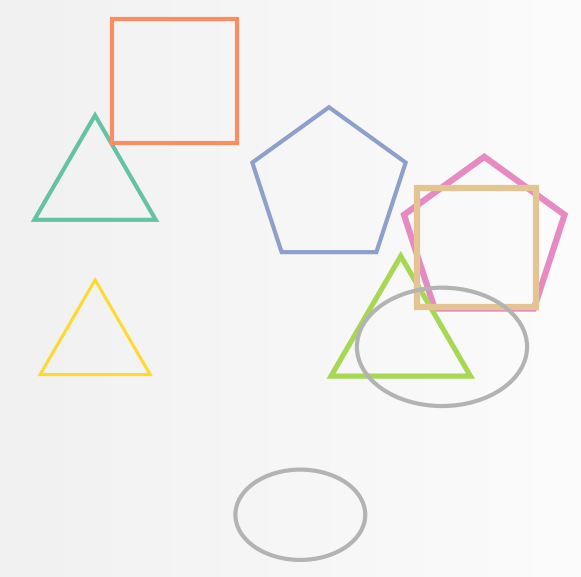[{"shape": "triangle", "thickness": 2, "radius": 0.6, "center": [0.163, 0.679]}, {"shape": "square", "thickness": 2, "radius": 0.54, "center": [0.3, 0.859]}, {"shape": "pentagon", "thickness": 2, "radius": 0.69, "center": [0.566, 0.675]}, {"shape": "pentagon", "thickness": 3, "radius": 0.73, "center": [0.833, 0.582]}, {"shape": "triangle", "thickness": 2.5, "radius": 0.69, "center": [0.689, 0.417]}, {"shape": "triangle", "thickness": 1.5, "radius": 0.55, "center": [0.164, 0.405]}, {"shape": "square", "thickness": 3, "radius": 0.51, "center": [0.82, 0.57]}, {"shape": "oval", "thickness": 2, "radius": 0.56, "center": [0.517, 0.108]}, {"shape": "oval", "thickness": 2, "radius": 0.73, "center": [0.76, 0.399]}]